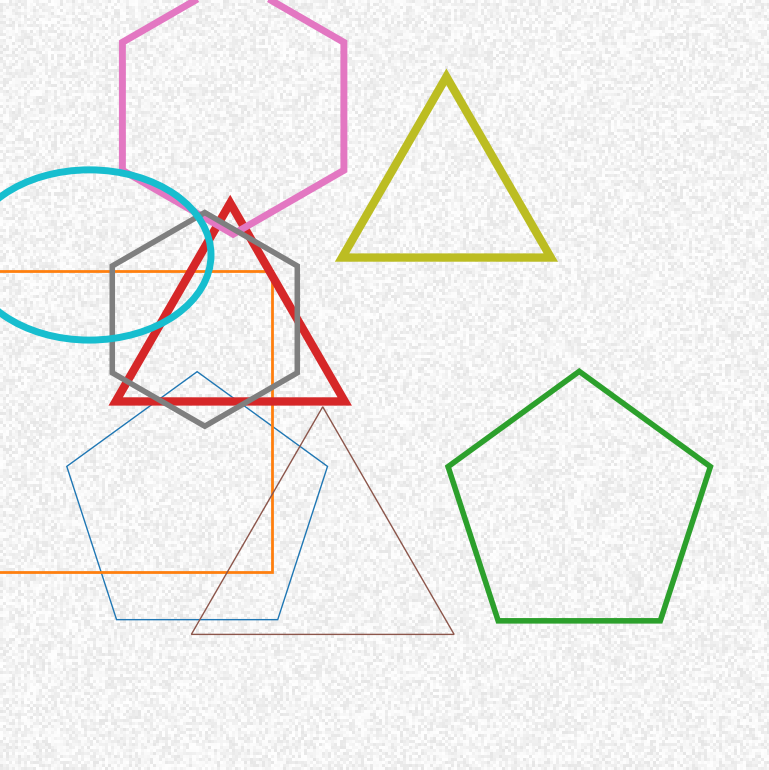[{"shape": "pentagon", "thickness": 0.5, "radius": 0.89, "center": [0.256, 0.339]}, {"shape": "square", "thickness": 1, "radius": 0.98, "center": [0.158, 0.453]}, {"shape": "pentagon", "thickness": 2, "radius": 0.9, "center": [0.752, 0.339]}, {"shape": "triangle", "thickness": 3, "radius": 0.86, "center": [0.299, 0.565]}, {"shape": "triangle", "thickness": 0.5, "radius": 0.99, "center": [0.419, 0.275]}, {"shape": "hexagon", "thickness": 2.5, "radius": 0.83, "center": [0.303, 0.862]}, {"shape": "hexagon", "thickness": 2, "radius": 0.69, "center": [0.266, 0.585]}, {"shape": "triangle", "thickness": 3, "radius": 0.78, "center": [0.58, 0.744]}, {"shape": "oval", "thickness": 2.5, "radius": 0.79, "center": [0.116, 0.669]}]